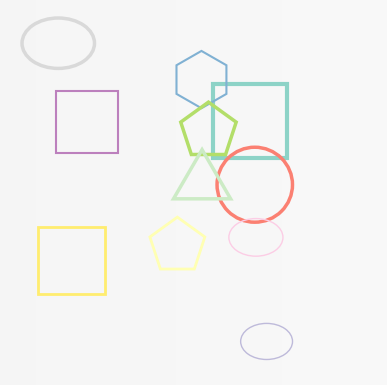[{"shape": "square", "thickness": 3, "radius": 0.48, "center": [0.645, 0.685]}, {"shape": "pentagon", "thickness": 2, "radius": 0.37, "center": [0.458, 0.362]}, {"shape": "oval", "thickness": 1, "radius": 0.33, "center": [0.688, 0.113]}, {"shape": "circle", "thickness": 2.5, "radius": 0.49, "center": [0.657, 0.52]}, {"shape": "hexagon", "thickness": 1.5, "radius": 0.37, "center": [0.52, 0.793]}, {"shape": "pentagon", "thickness": 2.5, "radius": 0.38, "center": [0.538, 0.66]}, {"shape": "oval", "thickness": 1, "radius": 0.35, "center": [0.66, 0.383]}, {"shape": "oval", "thickness": 2.5, "radius": 0.47, "center": [0.15, 0.888]}, {"shape": "square", "thickness": 1.5, "radius": 0.4, "center": [0.224, 0.684]}, {"shape": "triangle", "thickness": 2.5, "radius": 0.43, "center": [0.521, 0.526]}, {"shape": "square", "thickness": 2, "radius": 0.43, "center": [0.184, 0.322]}]